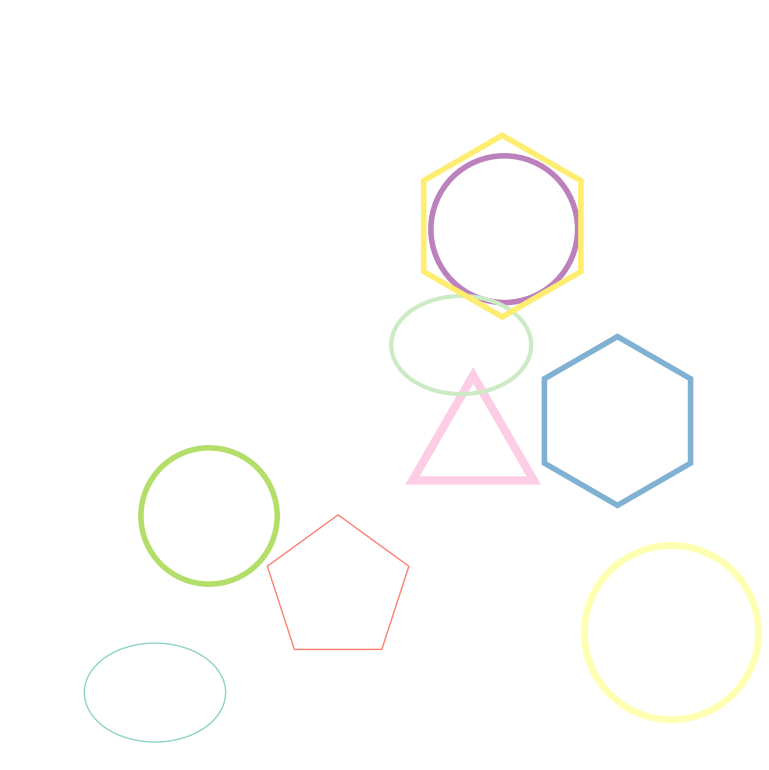[{"shape": "oval", "thickness": 0.5, "radius": 0.46, "center": [0.201, 0.101]}, {"shape": "circle", "thickness": 2.5, "radius": 0.57, "center": [0.872, 0.178]}, {"shape": "pentagon", "thickness": 0.5, "radius": 0.48, "center": [0.439, 0.235]}, {"shape": "hexagon", "thickness": 2, "radius": 0.55, "center": [0.802, 0.453]}, {"shape": "circle", "thickness": 2, "radius": 0.44, "center": [0.272, 0.33]}, {"shape": "triangle", "thickness": 3, "radius": 0.45, "center": [0.614, 0.421]}, {"shape": "circle", "thickness": 2, "radius": 0.48, "center": [0.655, 0.702]}, {"shape": "oval", "thickness": 1.5, "radius": 0.45, "center": [0.599, 0.552]}, {"shape": "hexagon", "thickness": 2, "radius": 0.59, "center": [0.652, 0.706]}]